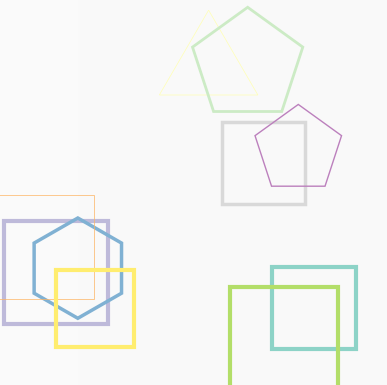[{"shape": "square", "thickness": 3, "radius": 0.54, "center": [0.811, 0.2]}, {"shape": "triangle", "thickness": 0.5, "radius": 0.73, "center": [0.538, 0.827]}, {"shape": "square", "thickness": 3, "radius": 0.67, "center": [0.145, 0.292]}, {"shape": "hexagon", "thickness": 2.5, "radius": 0.65, "center": [0.201, 0.304]}, {"shape": "square", "thickness": 0.5, "radius": 0.67, "center": [0.108, 0.358]}, {"shape": "square", "thickness": 3, "radius": 0.7, "center": [0.734, 0.116]}, {"shape": "square", "thickness": 2.5, "radius": 0.53, "center": [0.679, 0.577]}, {"shape": "pentagon", "thickness": 1, "radius": 0.59, "center": [0.77, 0.611]}, {"shape": "pentagon", "thickness": 2, "radius": 0.75, "center": [0.639, 0.831]}, {"shape": "square", "thickness": 3, "radius": 0.5, "center": [0.245, 0.198]}]